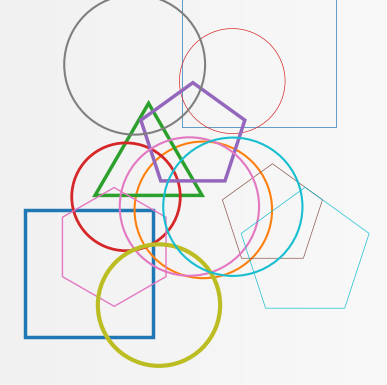[{"shape": "square", "thickness": 0.5, "radius": 1.0, "center": [0.668, 0.87]}, {"shape": "square", "thickness": 2.5, "radius": 0.83, "center": [0.23, 0.289]}, {"shape": "circle", "thickness": 1.5, "radius": 0.89, "center": [0.525, 0.455]}, {"shape": "triangle", "thickness": 2.5, "radius": 0.8, "center": [0.383, 0.572]}, {"shape": "circle", "thickness": 0.5, "radius": 0.68, "center": [0.599, 0.789]}, {"shape": "circle", "thickness": 2, "radius": 0.7, "center": [0.325, 0.489]}, {"shape": "pentagon", "thickness": 2.5, "radius": 0.71, "center": [0.498, 0.644]}, {"shape": "pentagon", "thickness": 0.5, "radius": 0.68, "center": [0.703, 0.439]}, {"shape": "hexagon", "thickness": 1, "radius": 0.77, "center": [0.295, 0.359]}, {"shape": "circle", "thickness": 1.5, "radius": 0.9, "center": [0.489, 0.464]}, {"shape": "circle", "thickness": 1.5, "radius": 0.91, "center": [0.348, 0.832]}, {"shape": "circle", "thickness": 3, "radius": 0.79, "center": [0.41, 0.208]}, {"shape": "circle", "thickness": 1.5, "radius": 0.9, "center": [0.601, 0.463]}, {"shape": "pentagon", "thickness": 0.5, "radius": 0.87, "center": [0.787, 0.34]}]